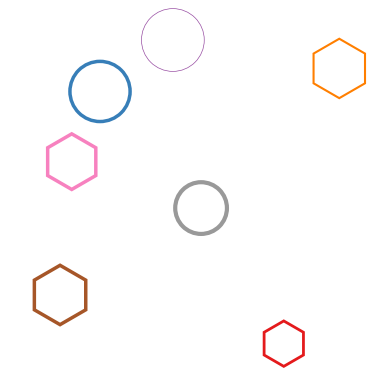[{"shape": "hexagon", "thickness": 2, "radius": 0.29, "center": [0.737, 0.107]}, {"shape": "circle", "thickness": 2.5, "radius": 0.39, "center": [0.26, 0.762]}, {"shape": "circle", "thickness": 0.5, "radius": 0.41, "center": [0.449, 0.896]}, {"shape": "hexagon", "thickness": 1.5, "radius": 0.39, "center": [0.881, 0.822]}, {"shape": "hexagon", "thickness": 2.5, "radius": 0.39, "center": [0.156, 0.234]}, {"shape": "hexagon", "thickness": 2.5, "radius": 0.36, "center": [0.186, 0.58]}, {"shape": "circle", "thickness": 3, "radius": 0.34, "center": [0.522, 0.46]}]